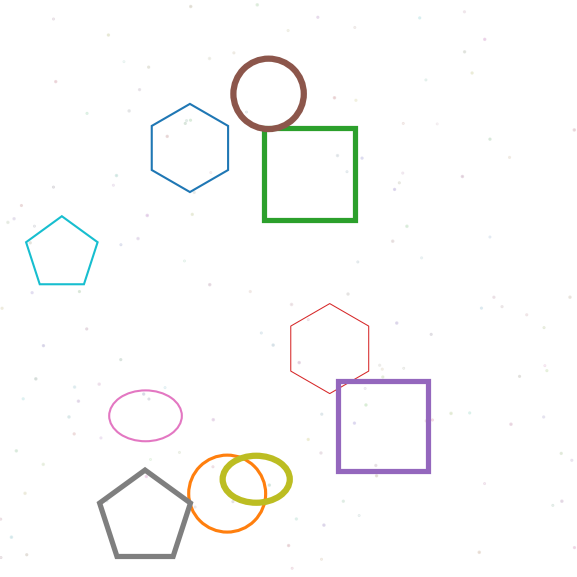[{"shape": "hexagon", "thickness": 1, "radius": 0.38, "center": [0.329, 0.743]}, {"shape": "circle", "thickness": 1.5, "radius": 0.33, "center": [0.393, 0.144]}, {"shape": "square", "thickness": 2.5, "radius": 0.4, "center": [0.536, 0.698]}, {"shape": "hexagon", "thickness": 0.5, "radius": 0.39, "center": [0.571, 0.396]}, {"shape": "square", "thickness": 2.5, "radius": 0.39, "center": [0.663, 0.261]}, {"shape": "circle", "thickness": 3, "radius": 0.3, "center": [0.465, 0.837]}, {"shape": "oval", "thickness": 1, "radius": 0.31, "center": [0.252, 0.279]}, {"shape": "pentagon", "thickness": 2.5, "radius": 0.41, "center": [0.251, 0.102]}, {"shape": "oval", "thickness": 3, "radius": 0.29, "center": [0.444, 0.169]}, {"shape": "pentagon", "thickness": 1, "radius": 0.33, "center": [0.107, 0.56]}]